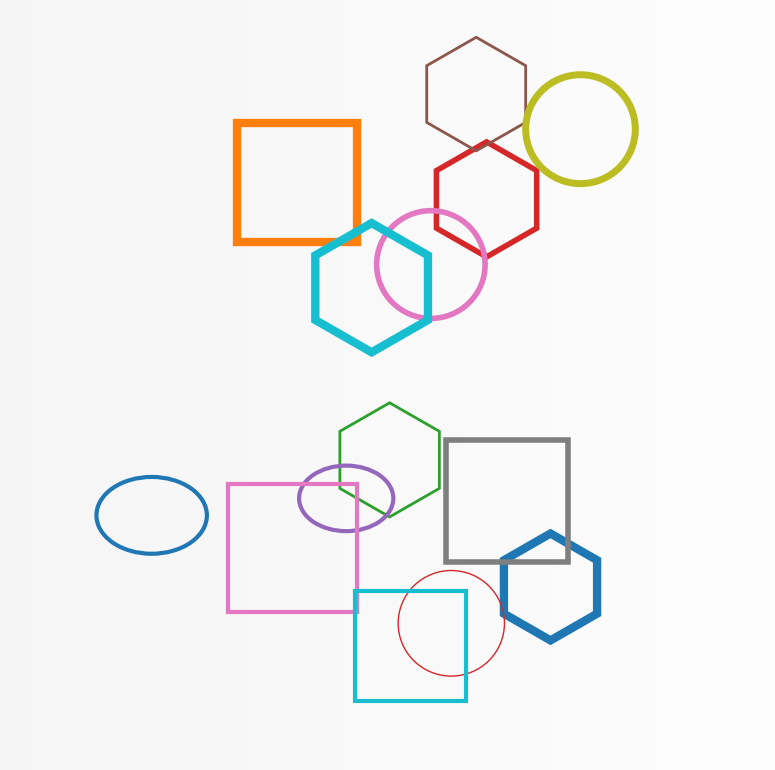[{"shape": "hexagon", "thickness": 3, "radius": 0.35, "center": [0.71, 0.238]}, {"shape": "oval", "thickness": 1.5, "radius": 0.36, "center": [0.196, 0.331]}, {"shape": "square", "thickness": 3, "radius": 0.39, "center": [0.384, 0.763]}, {"shape": "hexagon", "thickness": 1, "radius": 0.37, "center": [0.503, 0.403]}, {"shape": "circle", "thickness": 0.5, "radius": 0.34, "center": [0.582, 0.191]}, {"shape": "hexagon", "thickness": 2, "radius": 0.37, "center": [0.628, 0.741]}, {"shape": "oval", "thickness": 1.5, "radius": 0.3, "center": [0.447, 0.353]}, {"shape": "hexagon", "thickness": 1, "radius": 0.37, "center": [0.614, 0.878]}, {"shape": "circle", "thickness": 2, "radius": 0.35, "center": [0.556, 0.656]}, {"shape": "square", "thickness": 1.5, "radius": 0.42, "center": [0.378, 0.288]}, {"shape": "square", "thickness": 2, "radius": 0.4, "center": [0.654, 0.349]}, {"shape": "circle", "thickness": 2.5, "radius": 0.35, "center": [0.749, 0.832]}, {"shape": "hexagon", "thickness": 3, "radius": 0.42, "center": [0.48, 0.626]}, {"shape": "square", "thickness": 1.5, "radius": 0.36, "center": [0.53, 0.161]}]